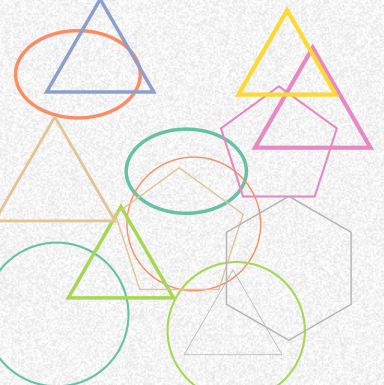[{"shape": "oval", "thickness": 2.5, "radius": 0.78, "center": [0.484, 0.555]}, {"shape": "circle", "thickness": 1.5, "radius": 0.93, "center": [0.147, 0.183]}, {"shape": "circle", "thickness": 1, "radius": 0.87, "center": [0.503, 0.418]}, {"shape": "oval", "thickness": 2.5, "radius": 0.81, "center": [0.202, 0.807]}, {"shape": "triangle", "thickness": 2.5, "radius": 0.8, "center": [0.26, 0.841]}, {"shape": "triangle", "thickness": 3, "radius": 0.87, "center": [0.812, 0.703]}, {"shape": "pentagon", "thickness": 1.5, "radius": 0.79, "center": [0.724, 0.618]}, {"shape": "triangle", "thickness": 2.5, "radius": 0.79, "center": [0.314, 0.305]}, {"shape": "circle", "thickness": 1.5, "radius": 0.89, "center": [0.614, 0.141]}, {"shape": "triangle", "thickness": 3, "radius": 0.73, "center": [0.746, 0.827]}, {"shape": "pentagon", "thickness": 1, "radius": 0.87, "center": [0.466, 0.39]}, {"shape": "triangle", "thickness": 2, "radius": 0.9, "center": [0.143, 0.516]}, {"shape": "triangle", "thickness": 0.5, "radius": 0.73, "center": [0.605, 0.152]}, {"shape": "hexagon", "thickness": 1, "radius": 0.93, "center": [0.75, 0.303]}]